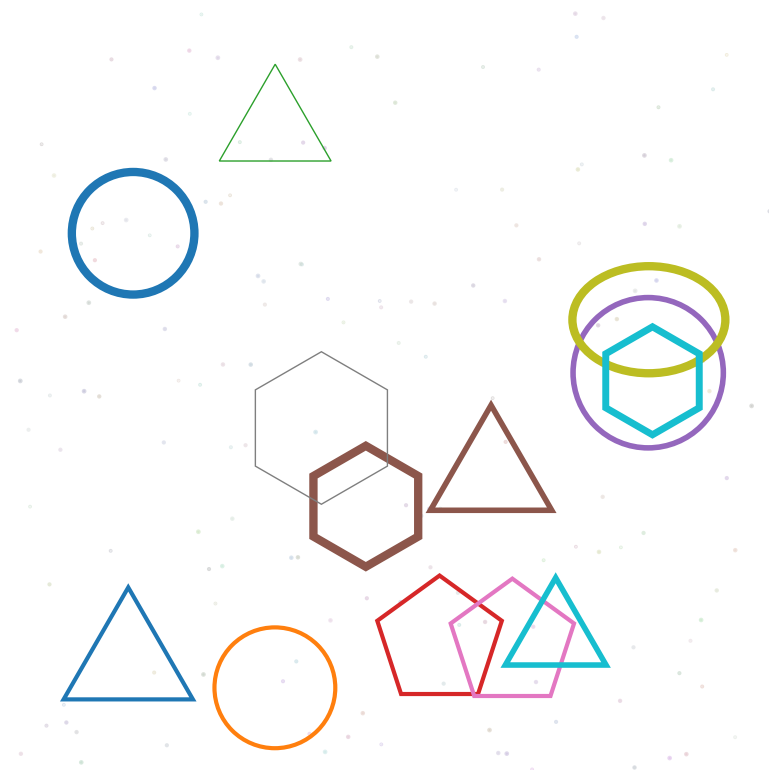[{"shape": "triangle", "thickness": 1.5, "radius": 0.48, "center": [0.167, 0.14]}, {"shape": "circle", "thickness": 3, "radius": 0.4, "center": [0.173, 0.697]}, {"shape": "circle", "thickness": 1.5, "radius": 0.39, "center": [0.357, 0.107]}, {"shape": "triangle", "thickness": 0.5, "radius": 0.42, "center": [0.357, 0.833]}, {"shape": "pentagon", "thickness": 1.5, "radius": 0.43, "center": [0.571, 0.167]}, {"shape": "circle", "thickness": 2, "radius": 0.49, "center": [0.842, 0.516]}, {"shape": "triangle", "thickness": 2, "radius": 0.45, "center": [0.638, 0.383]}, {"shape": "hexagon", "thickness": 3, "radius": 0.39, "center": [0.475, 0.342]}, {"shape": "pentagon", "thickness": 1.5, "radius": 0.42, "center": [0.665, 0.164]}, {"shape": "hexagon", "thickness": 0.5, "radius": 0.5, "center": [0.417, 0.444]}, {"shape": "oval", "thickness": 3, "radius": 0.5, "center": [0.843, 0.585]}, {"shape": "hexagon", "thickness": 2.5, "radius": 0.35, "center": [0.847, 0.505]}, {"shape": "triangle", "thickness": 2, "radius": 0.38, "center": [0.722, 0.174]}]